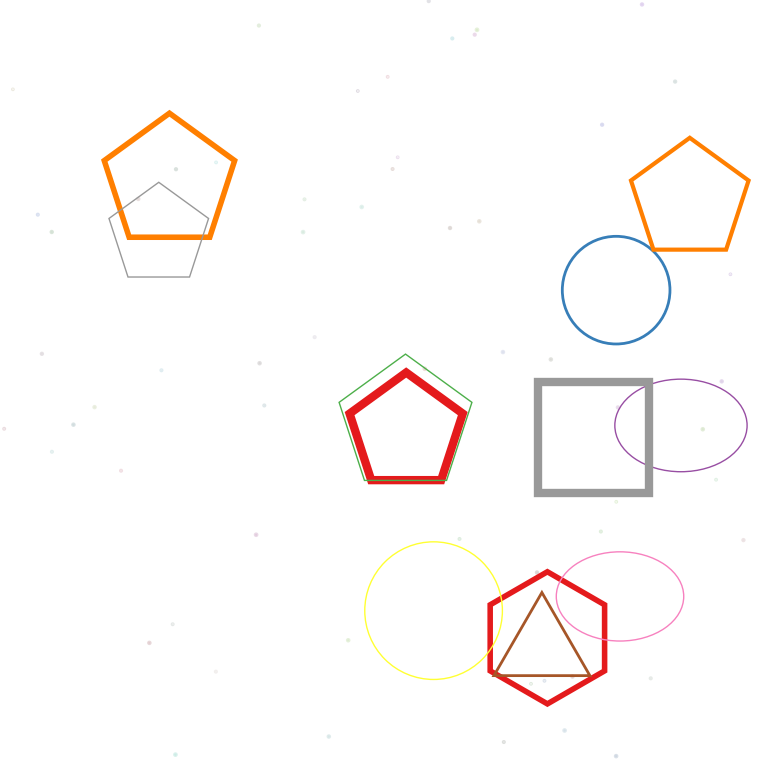[{"shape": "pentagon", "thickness": 3, "radius": 0.39, "center": [0.528, 0.439]}, {"shape": "hexagon", "thickness": 2, "radius": 0.43, "center": [0.711, 0.172]}, {"shape": "circle", "thickness": 1, "radius": 0.35, "center": [0.8, 0.623]}, {"shape": "pentagon", "thickness": 0.5, "radius": 0.45, "center": [0.527, 0.449]}, {"shape": "oval", "thickness": 0.5, "radius": 0.43, "center": [0.884, 0.447]}, {"shape": "pentagon", "thickness": 2, "radius": 0.45, "center": [0.22, 0.764]}, {"shape": "pentagon", "thickness": 1.5, "radius": 0.4, "center": [0.896, 0.741]}, {"shape": "circle", "thickness": 0.5, "radius": 0.45, "center": [0.563, 0.207]}, {"shape": "triangle", "thickness": 1, "radius": 0.36, "center": [0.704, 0.159]}, {"shape": "oval", "thickness": 0.5, "radius": 0.41, "center": [0.805, 0.225]}, {"shape": "square", "thickness": 3, "radius": 0.36, "center": [0.771, 0.432]}, {"shape": "pentagon", "thickness": 0.5, "radius": 0.34, "center": [0.206, 0.695]}]